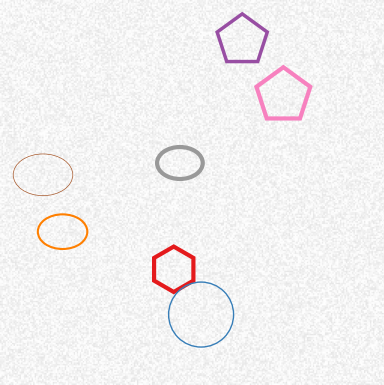[{"shape": "hexagon", "thickness": 3, "radius": 0.29, "center": [0.451, 0.301]}, {"shape": "circle", "thickness": 1, "radius": 0.42, "center": [0.522, 0.183]}, {"shape": "pentagon", "thickness": 2.5, "radius": 0.34, "center": [0.629, 0.895]}, {"shape": "oval", "thickness": 1.5, "radius": 0.32, "center": [0.163, 0.398]}, {"shape": "oval", "thickness": 0.5, "radius": 0.39, "center": [0.112, 0.546]}, {"shape": "pentagon", "thickness": 3, "radius": 0.37, "center": [0.736, 0.752]}, {"shape": "oval", "thickness": 3, "radius": 0.3, "center": [0.467, 0.577]}]